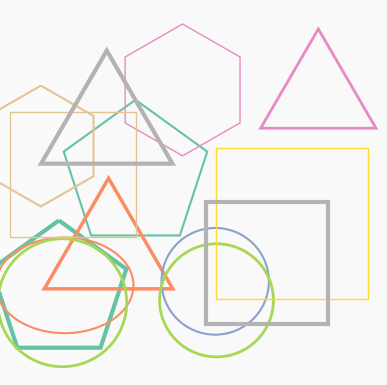[{"shape": "pentagon", "thickness": 1.5, "radius": 0.97, "center": [0.35, 0.546]}, {"shape": "pentagon", "thickness": 3, "radius": 0.91, "center": [0.152, 0.245]}, {"shape": "triangle", "thickness": 2.5, "radius": 0.96, "center": [0.28, 0.346]}, {"shape": "oval", "thickness": 1.5, "radius": 0.89, "center": [0.167, 0.259]}, {"shape": "circle", "thickness": 1.5, "radius": 0.69, "center": [0.555, 0.269]}, {"shape": "hexagon", "thickness": 1, "radius": 0.86, "center": [0.471, 0.766]}, {"shape": "triangle", "thickness": 2, "radius": 0.86, "center": [0.821, 0.753]}, {"shape": "circle", "thickness": 2, "radius": 0.73, "center": [0.559, 0.22]}, {"shape": "circle", "thickness": 2, "radius": 0.83, "center": [0.161, 0.214]}, {"shape": "square", "thickness": 1, "radius": 0.98, "center": [0.754, 0.42]}, {"shape": "hexagon", "thickness": 1.5, "radius": 0.78, "center": [0.105, 0.621]}, {"shape": "square", "thickness": 1, "radius": 0.81, "center": [0.188, 0.547]}, {"shape": "triangle", "thickness": 3, "radius": 0.98, "center": [0.276, 0.673]}, {"shape": "square", "thickness": 3, "radius": 0.79, "center": [0.689, 0.316]}]